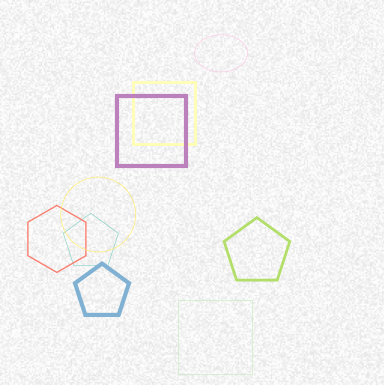[{"shape": "pentagon", "thickness": 0.5, "radius": 0.38, "center": [0.236, 0.371]}, {"shape": "square", "thickness": 2, "radius": 0.4, "center": [0.425, 0.706]}, {"shape": "hexagon", "thickness": 1, "radius": 0.43, "center": [0.148, 0.379]}, {"shape": "pentagon", "thickness": 3, "radius": 0.37, "center": [0.265, 0.242]}, {"shape": "pentagon", "thickness": 2, "radius": 0.45, "center": [0.667, 0.345]}, {"shape": "oval", "thickness": 0.5, "radius": 0.34, "center": [0.574, 0.861]}, {"shape": "square", "thickness": 3, "radius": 0.45, "center": [0.393, 0.66]}, {"shape": "square", "thickness": 0.5, "radius": 0.48, "center": [0.559, 0.124]}, {"shape": "circle", "thickness": 0.5, "radius": 0.49, "center": [0.255, 0.443]}]